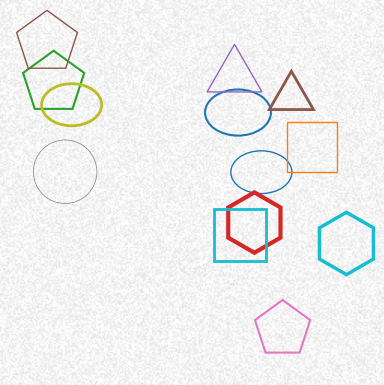[{"shape": "oval", "thickness": 1.5, "radius": 0.43, "center": [0.618, 0.708]}, {"shape": "oval", "thickness": 1, "radius": 0.4, "center": [0.679, 0.553]}, {"shape": "square", "thickness": 1, "radius": 0.33, "center": [0.81, 0.618]}, {"shape": "pentagon", "thickness": 1.5, "radius": 0.42, "center": [0.139, 0.785]}, {"shape": "hexagon", "thickness": 3, "radius": 0.39, "center": [0.661, 0.422]}, {"shape": "triangle", "thickness": 1, "radius": 0.41, "center": [0.609, 0.802]}, {"shape": "triangle", "thickness": 2, "radius": 0.33, "center": [0.757, 0.749]}, {"shape": "pentagon", "thickness": 1, "radius": 0.42, "center": [0.122, 0.89]}, {"shape": "pentagon", "thickness": 1.5, "radius": 0.38, "center": [0.734, 0.145]}, {"shape": "circle", "thickness": 0.5, "radius": 0.41, "center": [0.169, 0.554]}, {"shape": "oval", "thickness": 2, "radius": 0.39, "center": [0.186, 0.728]}, {"shape": "hexagon", "thickness": 2.5, "radius": 0.4, "center": [0.9, 0.368]}, {"shape": "square", "thickness": 2, "radius": 0.34, "center": [0.623, 0.39]}]